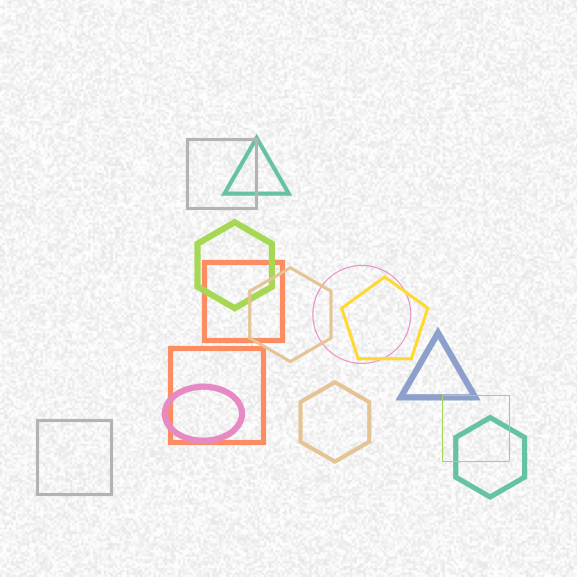[{"shape": "triangle", "thickness": 2, "radius": 0.32, "center": [0.444, 0.696]}, {"shape": "hexagon", "thickness": 2.5, "radius": 0.34, "center": [0.849, 0.207]}, {"shape": "square", "thickness": 2.5, "radius": 0.4, "center": [0.375, 0.315]}, {"shape": "square", "thickness": 2.5, "radius": 0.34, "center": [0.42, 0.478]}, {"shape": "triangle", "thickness": 3, "radius": 0.37, "center": [0.758, 0.348]}, {"shape": "oval", "thickness": 3, "radius": 0.33, "center": [0.352, 0.283]}, {"shape": "circle", "thickness": 0.5, "radius": 0.42, "center": [0.627, 0.455]}, {"shape": "hexagon", "thickness": 3, "radius": 0.37, "center": [0.406, 0.54]}, {"shape": "square", "thickness": 0.5, "radius": 0.29, "center": [0.823, 0.258]}, {"shape": "pentagon", "thickness": 1.5, "radius": 0.39, "center": [0.666, 0.441]}, {"shape": "hexagon", "thickness": 2, "radius": 0.34, "center": [0.58, 0.269]}, {"shape": "hexagon", "thickness": 1.5, "radius": 0.41, "center": [0.503, 0.454]}, {"shape": "square", "thickness": 1.5, "radius": 0.32, "center": [0.127, 0.207]}, {"shape": "square", "thickness": 1.5, "radius": 0.3, "center": [0.383, 0.698]}]